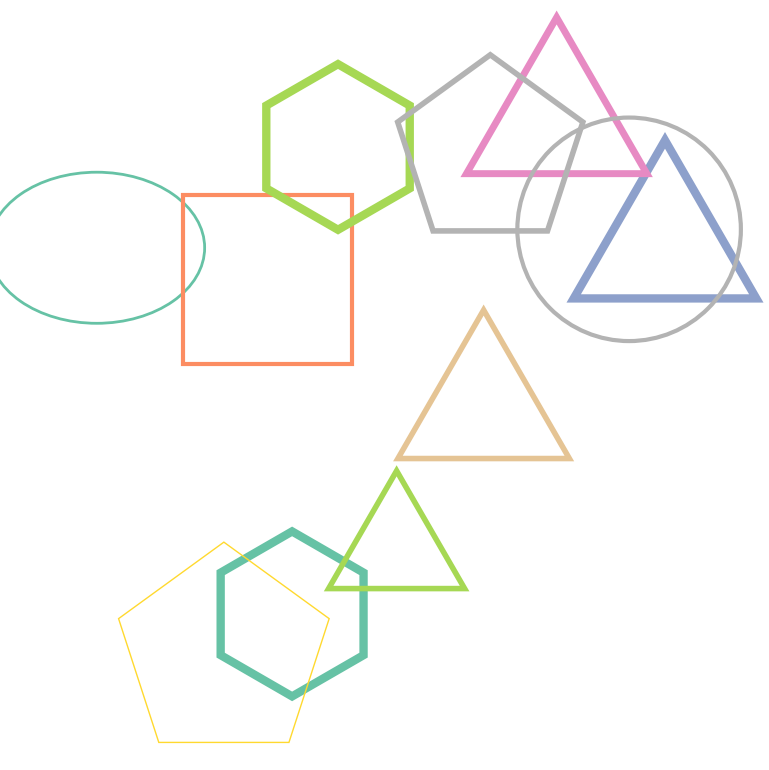[{"shape": "hexagon", "thickness": 3, "radius": 0.54, "center": [0.379, 0.203]}, {"shape": "oval", "thickness": 1, "radius": 0.7, "center": [0.126, 0.678]}, {"shape": "square", "thickness": 1.5, "radius": 0.55, "center": [0.348, 0.637]}, {"shape": "triangle", "thickness": 3, "radius": 0.68, "center": [0.864, 0.681]}, {"shape": "triangle", "thickness": 2.5, "radius": 0.68, "center": [0.723, 0.842]}, {"shape": "triangle", "thickness": 2, "radius": 0.51, "center": [0.515, 0.287]}, {"shape": "hexagon", "thickness": 3, "radius": 0.54, "center": [0.439, 0.809]}, {"shape": "pentagon", "thickness": 0.5, "radius": 0.72, "center": [0.291, 0.152]}, {"shape": "triangle", "thickness": 2, "radius": 0.64, "center": [0.628, 0.469]}, {"shape": "pentagon", "thickness": 2, "radius": 0.63, "center": [0.637, 0.802]}, {"shape": "circle", "thickness": 1.5, "radius": 0.73, "center": [0.817, 0.702]}]